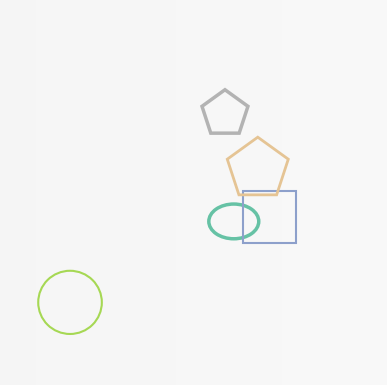[{"shape": "oval", "thickness": 2.5, "radius": 0.32, "center": [0.603, 0.425]}, {"shape": "square", "thickness": 1.5, "radius": 0.34, "center": [0.696, 0.437]}, {"shape": "circle", "thickness": 1.5, "radius": 0.41, "center": [0.181, 0.215]}, {"shape": "pentagon", "thickness": 2, "radius": 0.41, "center": [0.665, 0.561]}, {"shape": "pentagon", "thickness": 2.5, "radius": 0.31, "center": [0.581, 0.705]}]